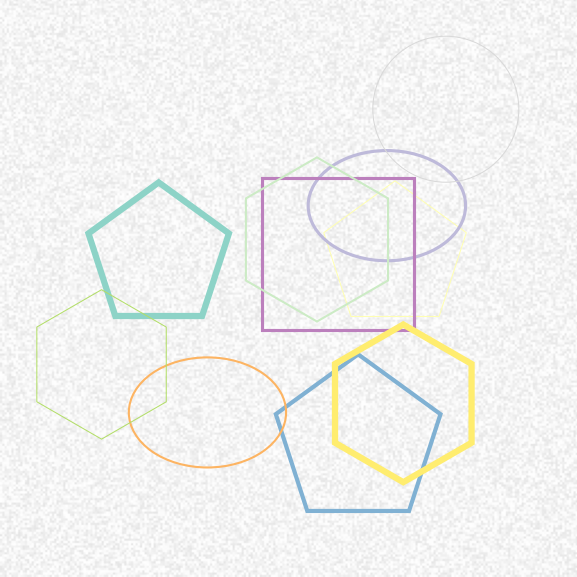[{"shape": "pentagon", "thickness": 3, "radius": 0.64, "center": [0.275, 0.555]}, {"shape": "pentagon", "thickness": 0.5, "radius": 0.65, "center": [0.684, 0.556]}, {"shape": "oval", "thickness": 1.5, "radius": 0.68, "center": [0.67, 0.643]}, {"shape": "pentagon", "thickness": 2, "radius": 0.75, "center": [0.62, 0.236]}, {"shape": "oval", "thickness": 1, "radius": 0.68, "center": [0.359, 0.285]}, {"shape": "hexagon", "thickness": 0.5, "radius": 0.65, "center": [0.176, 0.368]}, {"shape": "circle", "thickness": 0.5, "radius": 0.63, "center": [0.772, 0.81]}, {"shape": "square", "thickness": 1.5, "radius": 0.66, "center": [0.585, 0.559]}, {"shape": "hexagon", "thickness": 1, "radius": 0.71, "center": [0.549, 0.584]}, {"shape": "hexagon", "thickness": 3, "radius": 0.68, "center": [0.698, 0.301]}]